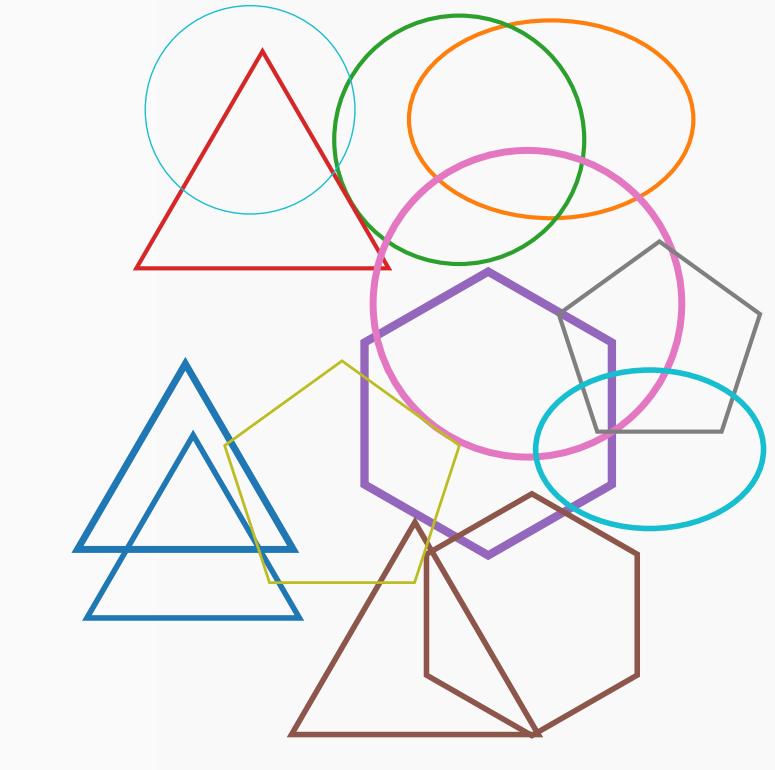[{"shape": "triangle", "thickness": 2.5, "radius": 0.8, "center": [0.239, 0.367]}, {"shape": "triangle", "thickness": 2, "radius": 0.79, "center": [0.249, 0.277]}, {"shape": "oval", "thickness": 1.5, "radius": 0.92, "center": [0.711, 0.845]}, {"shape": "circle", "thickness": 1.5, "radius": 0.81, "center": [0.593, 0.818]}, {"shape": "triangle", "thickness": 1.5, "radius": 0.94, "center": [0.339, 0.746]}, {"shape": "hexagon", "thickness": 3, "radius": 0.92, "center": [0.63, 0.463]}, {"shape": "triangle", "thickness": 2, "radius": 0.92, "center": [0.535, 0.138]}, {"shape": "hexagon", "thickness": 2, "radius": 0.78, "center": [0.686, 0.202]}, {"shape": "circle", "thickness": 2.5, "radius": 1.0, "center": [0.681, 0.606]}, {"shape": "pentagon", "thickness": 1.5, "radius": 0.68, "center": [0.851, 0.55]}, {"shape": "pentagon", "thickness": 1, "radius": 0.8, "center": [0.441, 0.372]}, {"shape": "oval", "thickness": 2, "radius": 0.74, "center": [0.838, 0.417]}, {"shape": "circle", "thickness": 0.5, "radius": 0.68, "center": [0.323, 0.857]}]